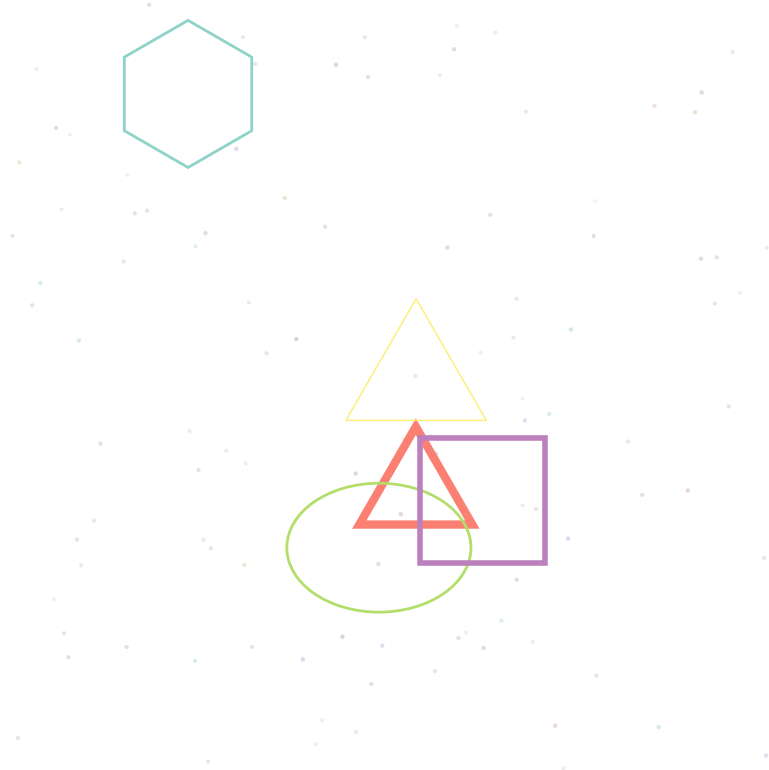[{"shape": "hexagon", "thickness": 1, "radius": 0.48, "center": [0.244, 0.878]}, {"shape": "triangle", "thickness": 3, "radius": 0.42, "center": [0.54, 0.361]}, {"shape": "oval", "thickness": 1, "radius": 0.6, "center": [0.492, 0.289]}, {"shape": "square", "thickness": 2, "radius": 0.4, "center": [0.627, 0.35]}, {"shape": "triangle", "thickness": 0.5, "radius": 0.53, "center": [0.54, 0.507]}]